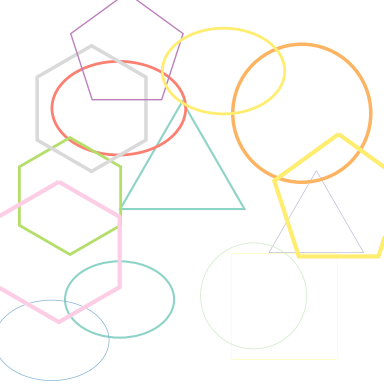[{"shape": "oval", "thickness": 1.5, "radius": 0.71, "center": [0.311, 0.222]}, {"shape": "triangle", "thickness": 1.5, "radius": 0.93, "center": [0.474, 0.55]}, {"shape": "square", "thickness": 0.5, "radius": 0.69, "center": [0.737, 0.205]}, {"shape": "triangle", "thickness": 0.5, "radius": 0.71, "center": [0.822, 0.415]}, {"shape": "oval", "thickness": 2, "radius": 0.87, "center": [0.309, 0.719]}, {"shape": "oval", "thickness": 0.5, "radius": 0.75, "center": [0.134, 0.116]}, {"shape": "circle", "thickness": 2.5, "radius": 0.9, "center": [0.784, 0.706]}, {"shape": "hexagon", "thickness": 2, "radius": 0.76, "center": [0.182, 0.491]}, {"shape": "hexagon", "thickness": 3, "radius": 0.91, "center": [0.153, 0.346]}, {"shape": "hexagon", "thickness": 2.5, "radius": 0.82, "center": [0.238, 0.718]}, {"shape": "pentagon", "thickness": 1, "radius": 0.77, "center": [0.33, 0.865]}, {"shape": "circle", "thickness": 0.5, "radius": 0.69, "center": [0.659, 0.232]}, {"shape": "oval", "thickness": 2, "radius": 0.79, "center": [0.581, 0.815]}, {"shape": "pentagon", "thickness": 3, "radius": 0.88, "center": [0.88, 0.476]}]